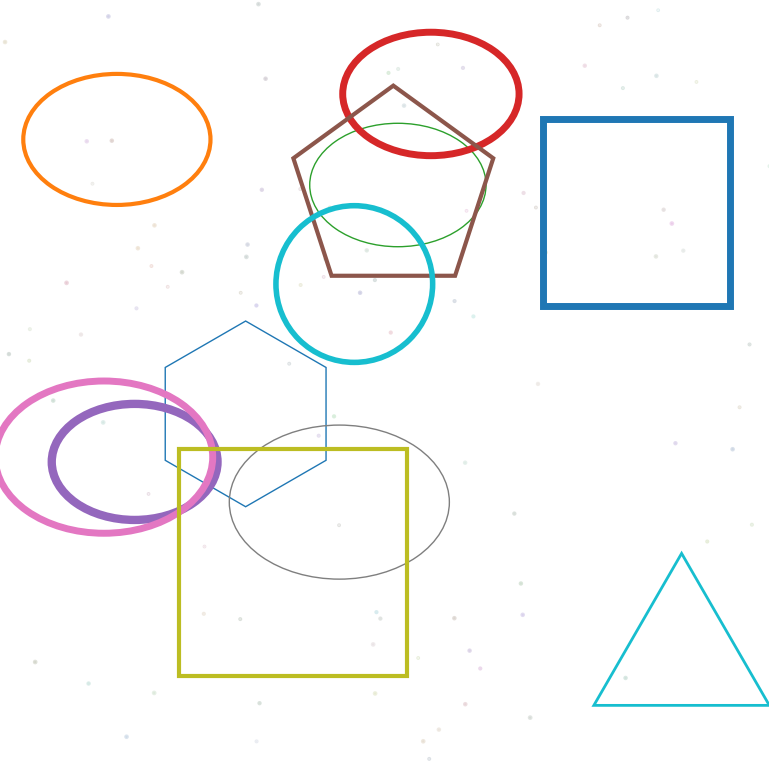[{"shape": "square", "thickness": 2.5, "radius": 0.61, "center": [0.826, 0.724]}, {"shape": "hexagon", "thickness": 0.5, "radius": 0.6, "center": [0.319, 0.462]}, {"shape": "oval", "thickness": 1.5, "radius": 0.61, "center": [0.152, 0.819]}, {"shape": "oval", "thickness": 0.5, "radius": 0.57, "center": [0.517, 0.76]}, {"shape": "oval", "thickness": 2.5, "radius": 0.57, "center": [0.56, 0.878]}, {"shape": "oval", "thickness": 3, "radius": 0.54, "center": [0.175, 0.4]}, {"shape": "pentagon", "thickness": 1.5, "radius": 0.68, "center": [0.511, 0.752]}, {"shape": "oval", "thickness": 2.5, "radius": 0.71, "center": [0.135, 0.406]}, {"shape": "oval", "thickness": 0.5, "radius": 0.71, "center": [0.441, 0.348]}, {"shape": "square", "thickness": 1.5, "radius": 0.74, "center": [0.381, 0.269]}, {"shape": "circle", "thickness": 2, "radius": 0.51, "center": [0.46, 0.631]}, {"shape": "triangle", "thickness": 1, "radius": 0.66, "center": [0.885, 0.15]}]